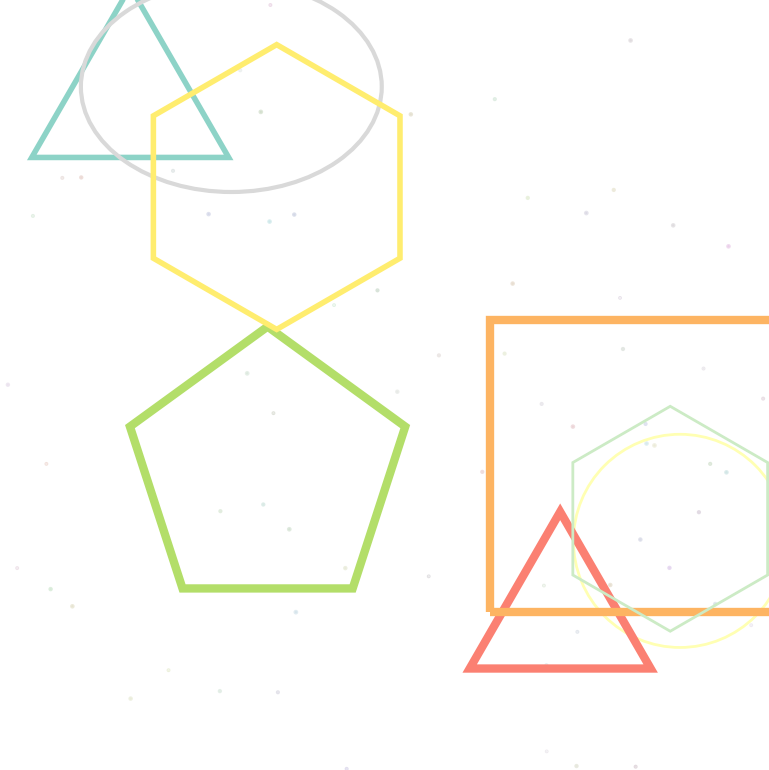[{"shape": "triangle", "thickness": 2, "radius": 0.74, "center": [0.169, 0.869]}, {"shape": "circle", "thickness": 1, "radius": 0.69, "center": [0.883, 0.298]}, {"shape": "triangle", "thickness": 3, "radius": 0.68, "center": [0.728, 0.2]}, {"shape": "square", "thickness": 3, "radius": 0.95, "center": [0.825, 0.394]}, {"shape": "pentagon", "thickness": 3, "radius": 0.94, "center": [0.348, 0.388]}, {"shape": "oval", "thickness": 1.5, "radius": 0.98, "center": [0.3, 0.887]}, {"shape": "hexagon", "thickness": 1, "radius": 0.73, "center": [0.87, 0.326]}, {"shape": "hexagon", "thickness": 2, "radius": 0.92, "center": [0.359, 0.757]}]